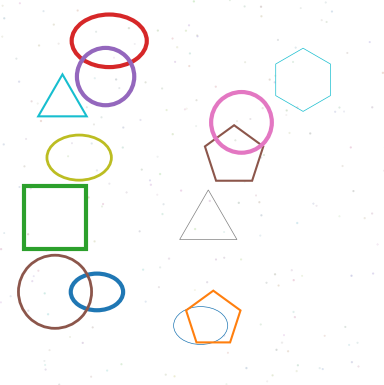[{"shape": "oval", "thickness": 3, "radius": 0.34, "center": [0.252, 0.242]}, {"shape": "oval", "thickness": 0.5, "radius": 0.35, "center": [0.521, 0.154]}, {"shape": "pentagon", "thickness": 1.5, "radius": 0.37, "center": [0.554, 0.171]}, {"shape": "square", "thickness": 3, "radius": 0.41, "center": [0.143, 0.436]}, {"shape": "oval", "thickness": 3, "radius": 0.49, "center": [0.284, 0.894]}, {"shape": "circle", "thickness": 3, "radius": 0.37, "center": [0.274, 0.801]}, {"shape": "pentagon", "thickness": 1.5, "radius": 0.4, "center": [0.608, 0.595]}, {"shape": "circle", "thickness": 2, "radius": 0.47, "center": [0.143, 0.242]}, {"shape": "circle", "thickness": 3, "radius": 0.39, "center": [0.627, 0.682]}, {"shape": "triangle", "thickness": 0.5, "radius": 0.43, "center": [0.541, 0.421]}, {"shape": "oval", "thickness": 2, "radius": 0.42, "center": [0.206, 0.591]}, {"shape": "triangle", "thickness": 1.5, "radius": 0.36, "center": [0.162, 0.734]}, {"shape": "hexagon", "thickness": 0.5, "radius": 0.41, "center": [0.787, 0.793]}]